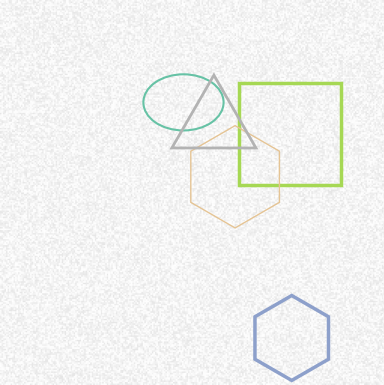[{"shape": "oval", "thickness": 1.5, "radius": 0.52, "center": [0.477, 0.734]}, {"shape": "hexagon", "thickness": 2.5, "radius": 0.55, "center": [0.758, 0.122]}, {"shape": "square", "thickness": 2.5, "radius": 0.66, "center": [0.753, 0.651]}, {"shape": "hexagon", "thickness": 1, "radius": 0.66, "center": [0.611, 0.541]}, {"shape": "triangle", "thickness": 2, "radius": 0.63, "center": [0.556, 0.679]}]